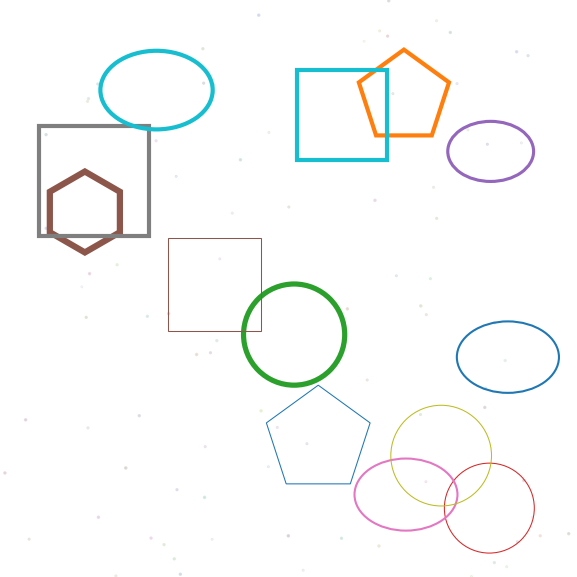[{"shape": "oval", "thickness": 1, "radius": 0.44, "center": [0.879, 0.381]}, {"shape": "pentagon", "thickness": 0.5, "radius": 0.47, "center": [0.551, 0.238]}, {"shape": "pentagon", "thickness": 2, "radius": 0.41, "center": [0.699, 0.831]}, {"shape": "circle", "thickness": 2.5, "radius": 0.44, "center": [0.509, 0.42]}, {"shape": "circle", "thickness": 0.5, "radius": 0.39, "center": [0.847, 0.119]}, {"shape": "oval", "thickness": 1.5, "radius": 0.37, "center": [0.85, 0.737]}, {"shape": "hexagon", "thickness": 3, "radius": 0.35, "center": [0.147, 0.632]}, {"shape": "square", "thickness": 0.5, "radius": 0.4, "center": [0.371, 0.507]}, {"shape": "oval", "thickness": 1, "radius": 0.45, "center": [0.703, 0.143]}, {"shape": "square", "thickness": 2, "radius": 0.48, "center": [0.163, 0.686]}, {"shape": "circle", "thickness": 0.5, "radius": 0.44, "center": [0.764, 0.21]}, {"shape": "square", "thickness": 2, "radius": 0.39, "center": [0.592, 0.799]}, {"shape": "oval", "thickness": 2, "radius": 0.49, "center": [0.271, 0.843]}]